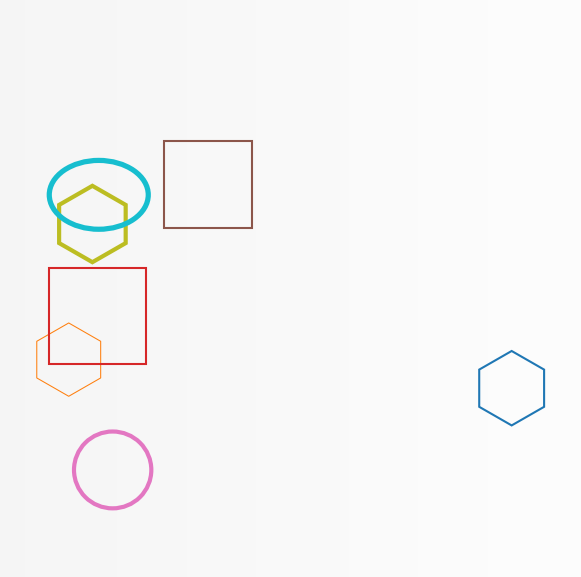[{"shape": "hexagon", "thickness": 1, "radius": 0.32, "center": [0.88, 0.327]}, {"shape": "hexagon", "thickness": 0.5, "radius": 0.32, "center": [0.118, 0.376]}, {"shape": "square", "thickness": 1, "radius": 0.42, "center": [0.168, 0.452]}, {"shape": "square", "thickness": 1, "radius": 0.38, "center": [0.358, 0.68]}, {"shape": "circle", "thickness": 2, "radius": 0.33, "center": [0.194, 0.185]}, {"shape": "hexagon", "thickness": 2, "radius": 0.33, "center": [0.159, 0.611]}, {"shape": "oval", "thickness": 2.5, "radius": 0.43, "center": [0.17, 0.662]}]